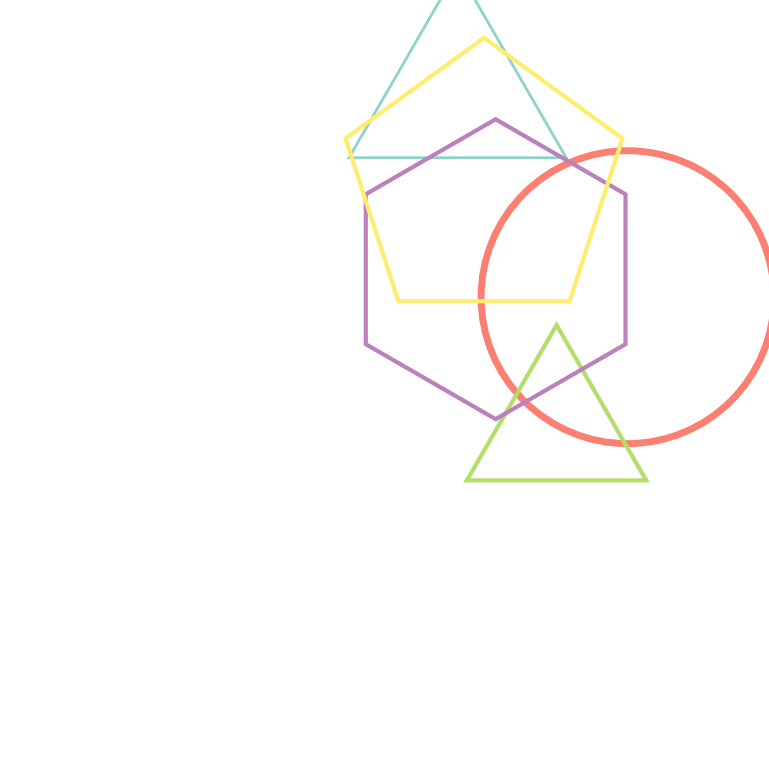[{"shape": "triangle", "thickness": 1, "radius": 0.81, "center": [0.594, 0.877]}, {"shape": "circle", "thickness": 2.5, "radius": 0.95, "center": [0.815, 0.614]}, {"shape": "triangle", "thickness": 1.5, "radius": 0.67, "center": [0.723, 0.443]}, {"shape": "hexagon", "thickness": 1.5, "radius": 0.97, "center": [0.644, 0.65]}, {"shape": "pentagon", "thickness": 1.5, "radius": 0.95, "center": [0.629, 0.762]}]